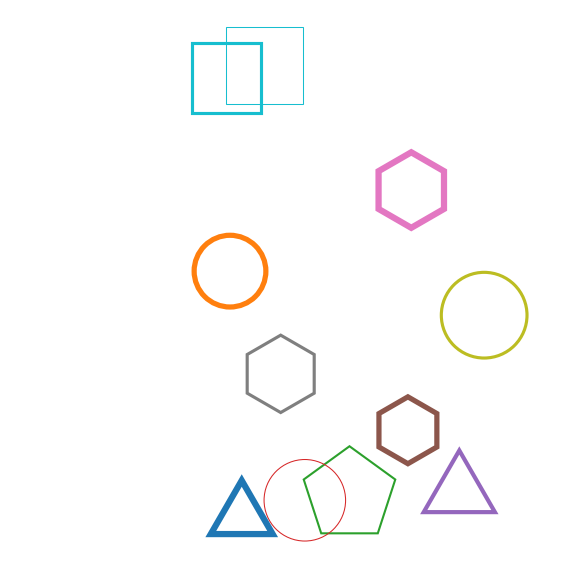[{"shape": "triangle", "thickness": 3, "radius": 0.31, "center": [0.419, 0.105]}, {"shape": "circle", "thickness": 2.5, "radius": 0.31, "center": [0.398, 0.53]}, {"shape": "pentagon", "thickness": 1, "radius": 0.42, "center": [0.605, 0.143]}, {"shape": "circle", "thickness": 0.5, "radius": 0.35, "center": [0.528, 0.133]}, {"shape": "triangle", "thickness": 2, "radius": 0.36, "center": [0.795, 0.148]}, {"shape": "hexagon", "thickness": 2.5, "radius": 0.29, "center": [0.706, 0.254]}, {"shape": "hexagon", "thickness": 3, "radius": 0.33, "center": [0.712, 0.67]}, {"shape": "hexagon", "thickness": 1.5, "radius": 0.33, "center": [0.486, 0.352]}, {"shape": "circle", "thickness": 1.5, "radius": 0.37, "center": [0.838, 0.453]}, {"shape": "square", "thickness": 0.5, "radius": 0.33, "center": [0.458, 0.886]}, {"shape": "square", "thickness": 1.5, "radius": 0.3, "center": [0.392, 0.864]}]